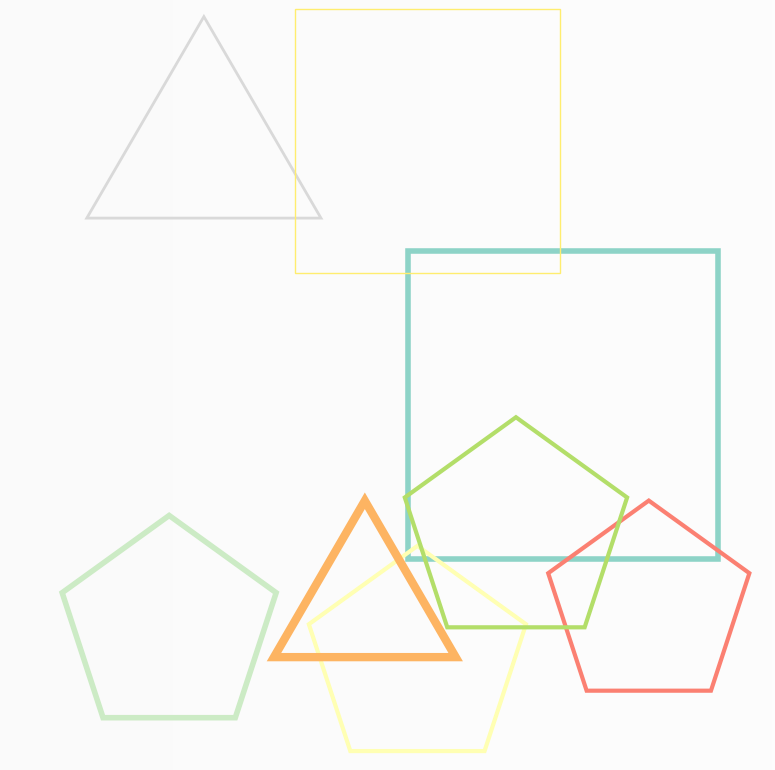[{"shape": "square", "thickness": 2, "radius": 1.0, "center": [0.726, 0.474]}, {"shape": "pentagon", "thickness": 1.5, "radius": 0.74, "center": [0.539, 0.144]}, {"shape": "pentagon", "thickness": 1.5, "radius": 0.68, "center": [0.837, 0.213]}, {"shape": "triangle", "thickness": 3, "radius": 0.68, "center": [0.471, 0.214]}, {"shape": "pentagon", "thickness": 1.5, "radius": 0.75, "center": [0.666, 0.307]}, {"shape": "triangle", "thickness": 1, "radius": 0.87, "center": [0.263, 0.804]}, {"shape": "pentagon", "thickness": 2, "radius": 0.73, "center": [0.218, 0.185]}, {"shape": "square", "thickness": 0.5, "radius": 0.86, "center": [0.552, 0.817]}]